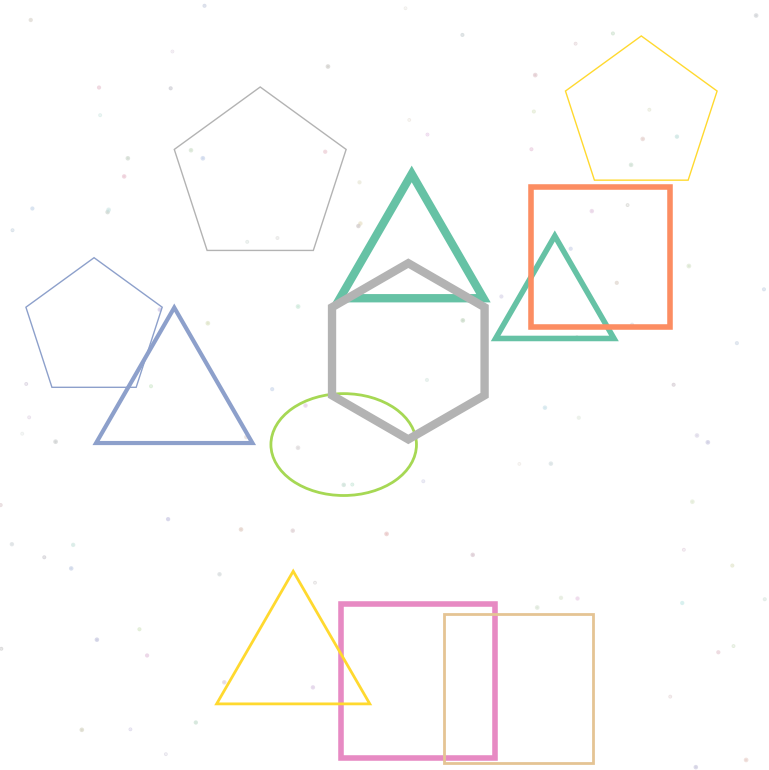[{"shape": "triangle", "thickness": 3, "radius": 0.54, "center": [0.535, 0.666]}, {"shape": "triangle", "thickness": 2, "radius": 0.44, "center": [0.721, 0.605]}, {"shape": "square", "thickness": 2, "radius": 0.45, "center": [0.78, 0.666]}, {"shape": "triangle", "thickness": 1.5, "radius": 0.59, "center": [0.226, 0.483]}, {"shape": "pentagon", "thickness": 0.5, "radius": 0.47, "center": [0.122, 0.572]}, {"shape": "square", "thickness": 2, "radius": 0.5, "center": [0.543, 0.115]}, {"shape": "oval", "thickness": 1, "radius": 0.47, "center": [0.446, 0.423]}, {"shape": "triangle", "thickness": 1, "radius": 0.57, "center": [0.381, 0.143]}, {"shape": "pentagon", "thickness": 0.5, "radius": 0.52, "center": [0.833, 0.85]}, {"shape": "square", "thickness": 1, "radius": 0.48, "center": [0.674, 0.105]}, {"shape": "hexagon", "thickness": 3, "radius": 0.57, "center": [0.53, 0.544]}, {"shape": "pentagon", "thickness": 0.5, "radius": 0.59, "center": [0.338, 0.77]}]